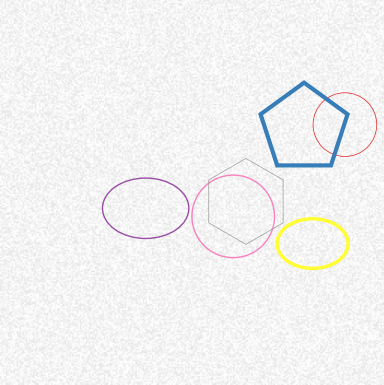[{"shape": "circle", "thickness": 0.5, "radius": 0.41, "center": [0.896, 0.676]}, {"shape": "pentagon", "thickness": 3, "radius": 0.59, "center": [0.79, 0.666]}, {"shape": "oval", "thickness": 1, "radius": 0.56, "center": [0.378, 0.459]}, {"shape": "oval", "thickness": 2.5, "radius": 0.46, "center": [0.812, 0.367]}, {"shape": "circle", "thickness": 1, "radius": 0.54, "center": [0.606, 0.438]}, {"shape": "hexagon", "thickness": 0.5, "radius": 0.56, "center": [0.639, 0.477]}]